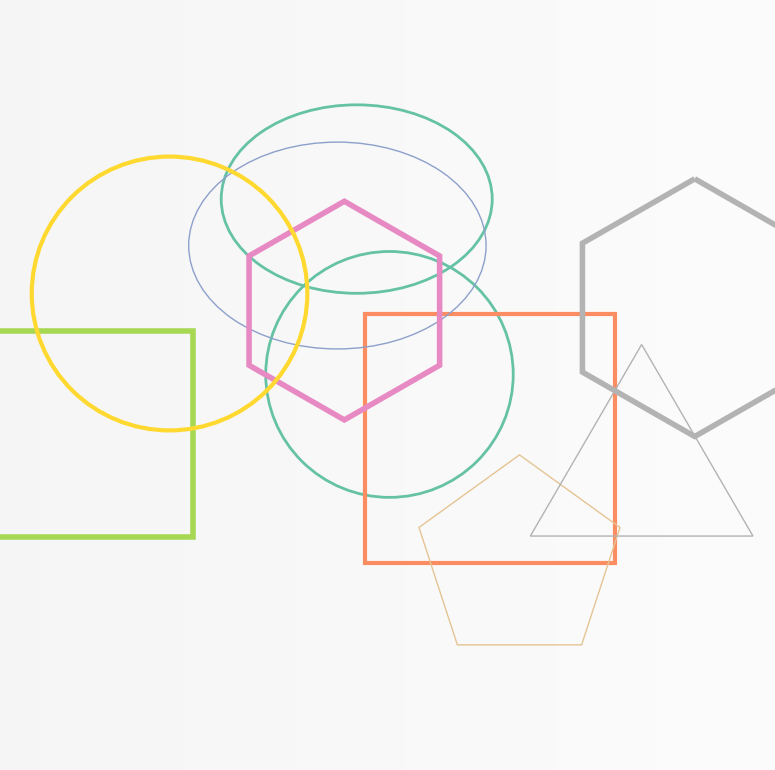[{"shape": "oval", "thickness": 1, "radius": 0.87, "center": [0.46, 0.741]}, {"shape": "circle", "thickness": 1, "radius": 0.8, "center": [0.503, 0.514]}, {"shape": "square", "thickness": 1.5, "radius": 0.81, "center": [0.632, 0.431]}, {"shape": "oval", "thickness": 0.5, "radius": 0.96, "center": [0.435, 0.681]}, {"shape": "hexagon", "thickness": 2, "radius": 0.71, "center": [0.444, 0.597]}, {"shape": "square", "thickness": 2, "radius": 0.67, "center": [0.115, 0.436]}, {"shape": "circle", "thickness": 1.5, "radius": 0.89, "center": [0.219, 0.619]}, {"shape": "pentagon", "thickness": 0.5, "radius": 0.68, "center": [0.67, 0.273]}, {"shape": "hexagon", "thickness": 2, "radius": 0.84, "center": [0.896, 0.6]}, {"shape": "triangle", "thickness": 0.5, "radius": 0.83, "center": [0.828, 0.387]}]